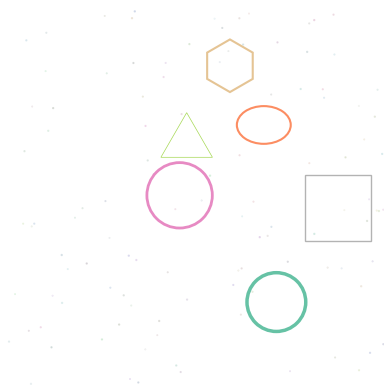[{"shape": "circle", "thickness": 2.5, "radius": 0.38, "center": [0.718, 0.215]}, {"shape": "oval", "thickness": 1.5, "radius": 0.35, "center": [0.685, 0.675]}, {"shape": "circle", "thickness": 2, "radius": 0.42, "center": [0.467, 0.493]}, {"shape": "triangle", "thickness": 0.5, "radius": 0.39, "center": [0.485, 0.63]}, {"shape": "hexagon", "thickness": 1.5, "radius": 0.34, "center": [0.597, 0.829]}, {"shape": "square", "thickness": 1, "radius": 0.43, "center": [0.877, 0.459]}]